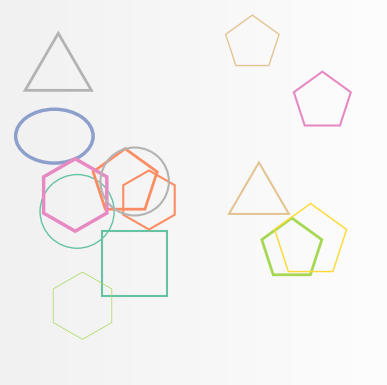[{"shape": "square", "thickness": 1.5, "radius": 0.42, "center": [0.348, 0.317]}, {"shape": "circle", "thickness": 1, "radius": 0.48, "center": [0.199, 0.451]}, {"shape": "hexagon", "thickness": 1.5, "radius": 0.38, "center": [0.384, 0.481]}, {"shape": "pentagon", "thickness": 2, "radius": 0.43, "center": [0.323, 0.527]}, {"shape": "oval", "thickness": 2.5, "radius": 0.5, "center": [0.14, 0.646]}, {"shape": "pentagon", "thickness": 1.5, "radius": 0.39, "center": [0.832, 0.737]}, {"shape": "hexagon", "thickness": 2.5, "radius": 0.47, "center": [0.194, 0.494]}, {"shape": "hexagon", "thickness": 0.5, "radius": 0.44, "center": [0.213, 0.206]}, {"shape": "pentagon", "thickness": 2, "radius": 0.41, "center": [0.753, 0.352]}, {"shape": "pentagon", "thickness": 1, "radius": 0.49, "center": [0.801, 0.374]}, {"shape": "pentagon", "thickness": 1, "radius": 0.36, "center": [0.651, 0.888]}, {"shape": "triangle", "thickness": 1.5, "radius": 0.45, "center": [0.668, 0.489]}, {"shape": "triangle", "thickness": 2, "radius": 0.49, "center": [0.15, 0.815]}, {"shape": "circle", "thickness": 1.5, "radius": 0.44, "center": [0.348, 0.529]}]